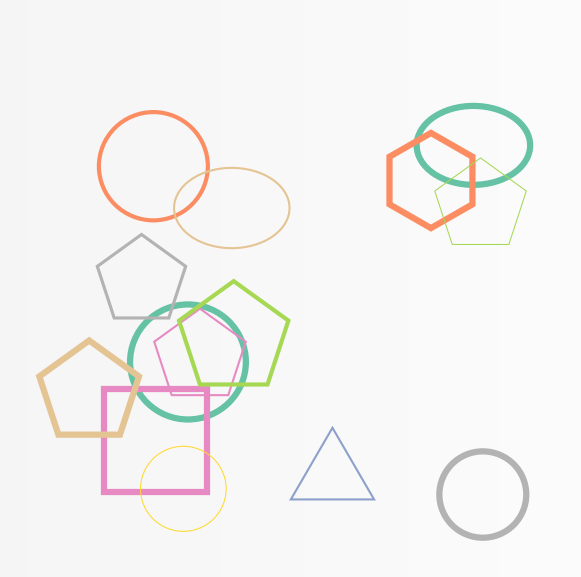[{"shape": "oval", "thickness": 3, "radius": 0.49, "center": [0.814, 0.747]}, {"shape": "circle", "thickness": 3, "radius": 0.5, "center": [0.323, 0.372]}, {"shape": "hexagon", "thickness": 3, "radius": 0.41, "center": [0.741, 0.687]}, {"shape": "circle", "thickness": 2, "radius": 0.47, "center": [0.264, 0.711]}, {"shape": "triangle", "thickness": 1, "radius": 0.41, "center": [0.572, 0.176]}, {"shape": "square", "thickness": 3, "radius": 0.45, "center": [0.267, 0.236]}, {"shape": "pentagon", "thickness": 1, "radius": 0.41, "center": [0.344, 0.382]}, {"shape": "pentagon", "thickness": 2, "radius": 0.49, "center": [0.402, 0.413]}, {"shape": "pentagon", "thickness": 0.5, "radius": 0.41, "center": [0.827, 0.643]}, {"shape": "circle", "thickness": 0.5, "radius": 0.37, "center": [0.315, 0.153]}, {"shape": "pentagon", "thickness": 3, "radius": 0.45, "center": [0.153, 0.319]}, {"shape": "oval", "thickness": 1, "radius": 0.5, "center": [0.399, 0.639]}, {"shape": "circle", "thickness": 3, "radius": 0.37, "center": [0.831, 0.143]}, {"shape": "pentagon", "thickness": 1.5, "radius": 0.4, "center": [0.243, 0.513]}]